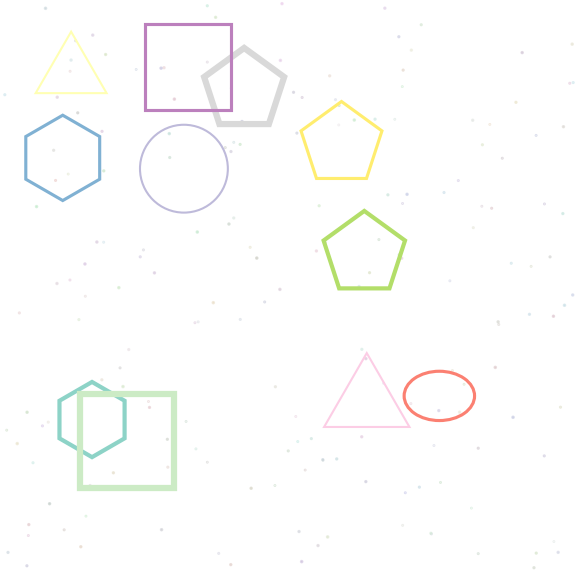[{"shape": "hexagon", "thickness": 2, "radius": 0.33, "center": [0.159, 0.273]}, {"shape": "triangle", "thickness": 1, "radius": 0.35, "center": [0.123, 0.873]}, {"shape": "circle", "thickness": 1, "radius": 0.38, "center": [0.318, 0.707]}, {"shape": "oval", "thickness": 1.5, "radius": 0.3, "center": [0.761, 0.314]}, {"shape": "hexagon", "thickness": 1.5, "radius": 0.37, "center": [0.109, 0.726]}, {"shape": "pentagon", "thickness": 2, "radius": 0.37, "center": [0.631, 0.56]}, {"shape": "triangle", "thickness": 1, "radius": 0.43, "center": [0.635, 0.302]}, {"shape": "pentagon", "thickness": 3, "radius": 0.36, "center": [0.423, 0.843]}, {"shape": "square", "thickness": 1.5, "radius": 0.37, "center": [0.325, 0.883]}, {"shape": "square", "thickness": 3, "radius": 0.41, "center": [0.22, 0.235]}, {"shape": "pentagon", "thickness": 1.5, "radius": 0.37, "center": [0.591, 0.75]}]